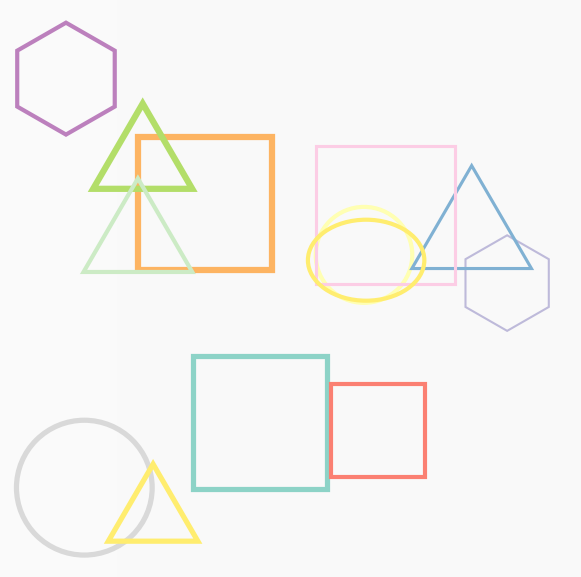[{"shape": "square", "thickness": 2.5, "radius": 0.58, "center": [0.447, 0.267]}, {"shape": "circle", "thickness": 2, "radius": 0.42, "center": [0.626, 0.558]}, {"shape": "hexagon", "thickness": 1, "radius": 0.41, "center": [0.873, 0.509]}, {"shape": "square", "thickness": 2, "radius": 0.4, "center": [0.65, 0.253]}, {"shape": "triangle", "thickness": 1.5, "radius": 0.59, "center": [0.811, 0.594]}, {"shape": "square", "thickness": 3, "radius": 0.58, "center": [0.352, 0.646]}, {"shape": "triangle", "thickness": 3, "radius": 0.49, "center": [0.245, 0.721]}, {"shape": "square", "thickness": 1.5, "radius": 0.6, "center": [0.664, 0.627]}, {"shape": "circle", "thickness": 2.5, "radius": 0.58, "center": [0.145, 0.155]}, {"shape": "hexagon", "thickness": 2, "radius": 0.48, "center": [0.114, 0.863]}, {"shape": "triangle", "thickness": 2, "radius": 0.54, "center": [0.237, 0.582]}, {"shape": "triangle", "thickness": 2.5, "radius": 0.44, "center": [0.263, 0.106]}, {"shape": "oval", "thickness": 2, "radius": 0.5, "center": [0.63, 0.549]}]